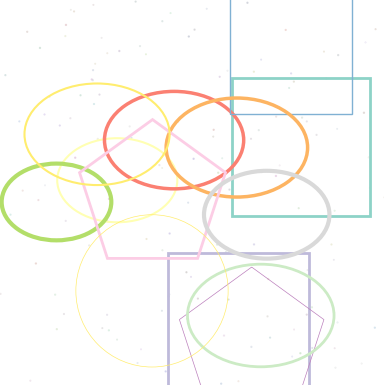[{"shape": "square", "thickness": 2, "radius": 0.9, "center": [0.781, 0.618]}, {"shape": "oval", "thickness": 1.5, "radius": 0.78, "center": [0.305, 0.532]}, {"shape": "square", "thickness": 2, "radius": 0.91, "center": [0.62, 0.161]}, {"shape": "oval", "thickness": 2.5, "radius": 0.9, "center": [0.452, 0.636]}, {"shape": "square", "thickness": 1, "radius": 0.79, "center": [0.755, 0.862]}, {"shape": "oval", "thickness": 2.5, "radius": 0.92, "center": [0.615, 0.617]}, {"shape": "oval", "thickness": 3, "radius": 0.71, "center": [0.147, 0.475]}, {"shape": "pentagon", "thickness": 2, "radius": 1.0, "center": [0.396, 0.49]}, {"shape": "oval", "thickness": 3, "radius": 0.81, "center": [0.693, 0.442]}, {"shape": "pentagon", "thickness": 0.5, "radius": 0.99, "center": [0.654, 0.109]}, {"shape": "oval", "thickness": 2, "radius": 0.95, "center": [0.677, 0.181]}, {"shape": "circle", "thickness": 0.5, "radius": 0.99, "center": [0.395, 0.245]}, {"shape": "oval", "thickness": 1.5, "radius": 0.94, "center": [0.252, 0.651]}]